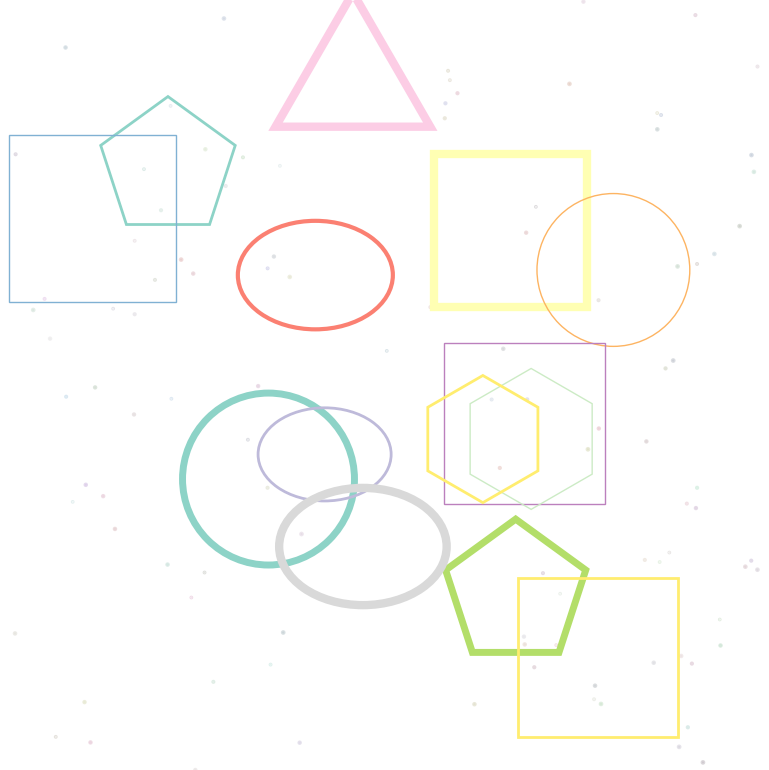[{"shape": "pentagon", "thickness": 1, "radius": 0.46, "center": [0.218, 0.783]}, {"shape": "circle", "thickness": 2.5, "radius": 0.56, "center": [0.349, 0.378]}, {"shape": "square", "thickness": 3, "radius": 0.49, "center": [0.663, 0.701]}, {"shape": "oval", "thickness": 1, "radius": 0.43, "center": [0.422, 0.41]}, {"shape": "oval", "thickness": 1.5, "radius": 0.5, "center": [0.41, 0.643]}, {"shape": "square", "thickness": 0.5, "radius": 0.54, "center": [0.12, 0.716]}, {"shape": "circle", "thickness": 0.5, "radius": 0.5, "center": [0.797, 0.649]}, {"shape": "pentagon", "thickness": 2.5, "radius": 0.48, "center": [0.67, 0.23]}, {"shape": "triangle", "thickness": 3, "radius": 0.58, "center": [0.458, 0.893]}, {"shape": "oval", "thickness": 3, "radius": 0.54, "center": [0.471, 0.29]}, {"shape": "square", "thickness": 0.5, "radius": 0.52, "center": [0.682, 0.45]}, {"shape": "hexagon", "thickness": 0.5, "radius": 0.46, "center": [0.69, 0.43]}, {"shape": "hexagon", "thickness": 1, "radius": 0.41, "center": [0.627, 0.43]}, {"shape": "square", "thickness": 1, "radius": 0.52, "center": [0.777, 0.146]}]